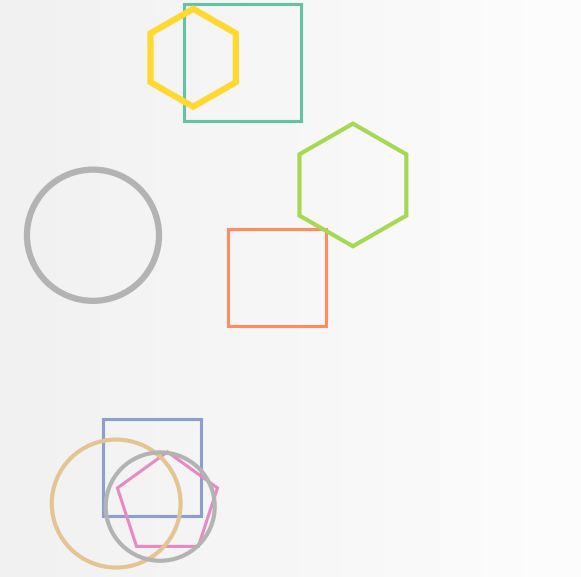[{"shape": "square", "thickness": 1.5, "radius": 0.5, "center": [0.418, 0.891]}, {"shape": "square", "thickness": 1.5, "radius": 0.42, "center": [0.477, 0.518]}, {"shape": "square", "thickness": 1.5, "radius": 0.42, "center": [0.262, 0.19]}, {"shape": "pentagon", "thickness": 1.5, "radius": 0.45, "center": [0.288, 0.126]}, {"shape": "hexagon", "thickness": 2, "radius": 0.53, "center": [0.607, 0.679]}, {"shape": "hexagon", "thickness": 3, "radius": 0.42, "center": [0.332, 0.899]}, {"shape": "circle", "thickness": 2, "radius": 0.55, "center": [0.2, 0.127]}, {"shape": "circle", "thickness": 3, "radius": 0.57, "center": [0.16, 0.592]}, {"shape": "circle", "thickness": 2, "radius": 0.47, "center": [0.276, 0.122]}]